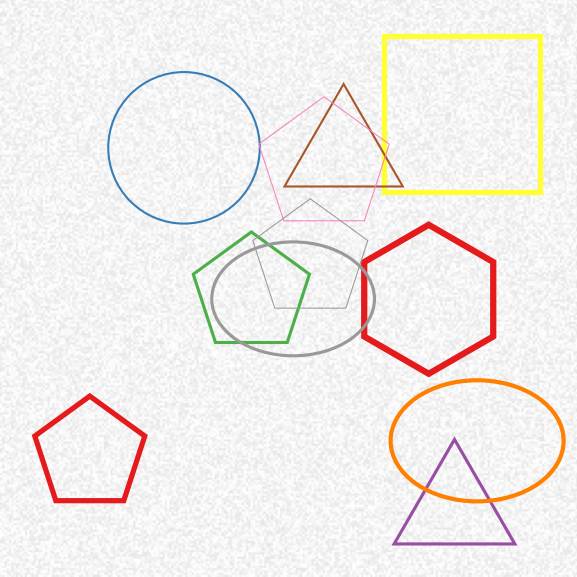[{"shape": "hexagon", "thickness": 3, "radius": 0.64, "center": [0.742, 0.481]}, {"shape": "pentagon", "thickness": 2.5, "radius": 0.5, "center": [0.156, 0.213]}, {"shape": "circle", "thickness": 1, "radius": 0.66, "center": [0.319, 0.743]}, {"shape": "pentagon", "thickness": 1.5, "radius": 0.53, "center": [0.435, 0.492]}, {"shape": "triangle", "thickness": 1.5, "radius": 0.6, "center": [0.787, 0.118]}, {"shape": "oval", "thickness": 2, "radius": 0.75, "center": [0.826, 0.236]}, {"shape": "square", "thickness": 2.5, "radius": 0.68, "center": [0.8, 0.801]}, {"shape": "triangle", "thickness": 1, "radius": 0.59, "center": [0.595, 0.735]}, {"shape": "pentagon", "thickness": 0.5, "radius": 0.59, "center": [0.561, 0.713]}, {"shape": "pentagon", "thickness": 0.5, "radius": 0.52, "center": [0.537, 0.55]}, {"shape": "oval", "thickness": 1.5, "radius": 0.7, "center": [0.508, 0.482]}]